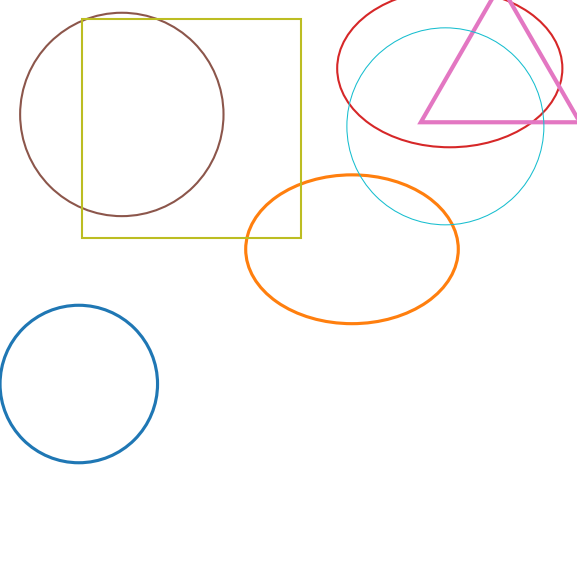[{"shape": "circle", "thickness": 1.5, "radius": 0.68, "center": [0.136, 0.334]}, {"shape": "oval", "thickness": 1.5, "radius": 0.92, "center": [0.61, 0.568]}, {"shape": "oval", "thickness": 1, "radius": 0.97, "center": [0.779, 0.881]}, {"shape": "circle", "thickness": 1, "radius": 0.88, "center": [0.211, 0.801]}, {"shape": "triangle", "thickness": 2, "radius": 0.79, "center": [0.866, 0.867]}, {"shape": "square", "thickness": 1, "radius": 0.95, "center": [0.331, 0.776]}, {"shape": "circle", "thickness": 0.5, "radius": 0.85, "center": [0.771, 0.78]}]